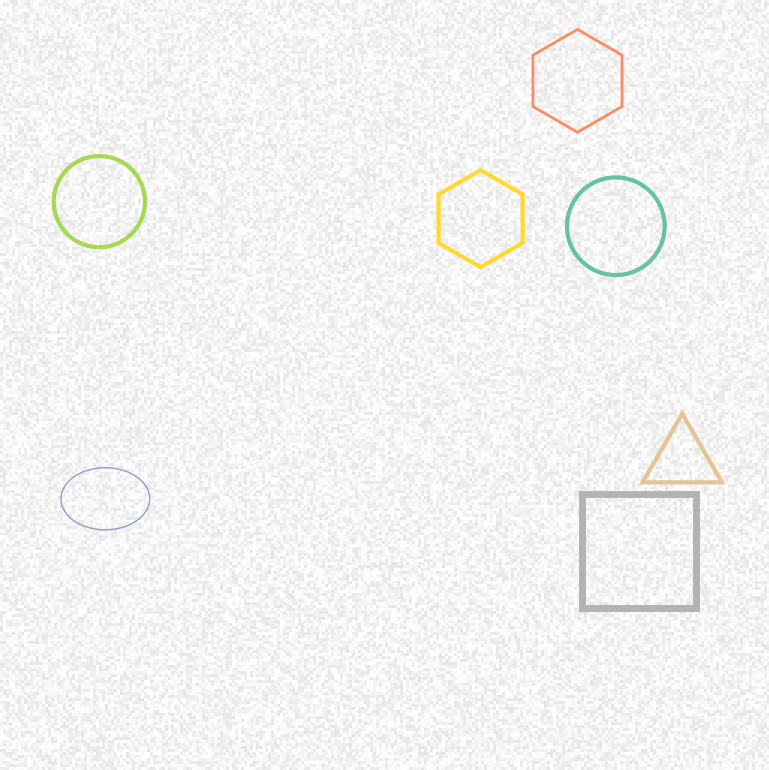[{"shape": "circle", "thickness": 1.5, "radius": 0.32, "center": [0.8, 0.706]}, {"shape": "hexagon", "thickness": 1, "radius": 0.33, "center": [0.75, 0.895]}, {"shape": "oval", "thickness": 0.5, "radius": 0.29, "center": [0.137, 0.352]}, {"shape": "circle", "thickness": 1.5, "radius": 0.3, "center": [0.129, 0.738]}, {"shape": "hexagon", "thickness": 1.5, "radius": 0.32, "center": [0.624, 0.716]}, {"shape": "triangle", "thickness": 1.5, "radius": 0.3, "center": [0.886, 0.403]}, {"shape": "square", "thickness": 2.5, "radius": 0.37, "center": [0.83, 0.285]}]